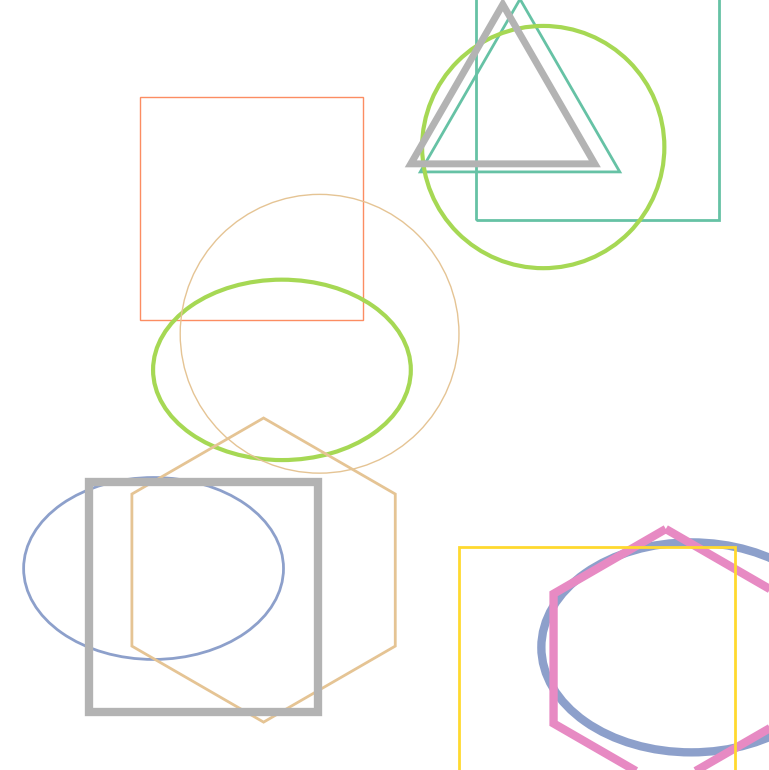[{"shape": "square", "thickness": 1, "radius": 0.79, "center": [0.776, 0.873]}, {"shape": "triangle", "thickness": 1, "radius": 0.75, "center": [0.675, 0.852]}, {"shape": "square", "thickness": 0.5, "radius": 0.72, "center": [0.327, 0.729]}, {"shape": "oval", "thickness": 1, "radius": 0.84, "center": [0.199, 0.262]}, {"shape": "oval", "thickness": 3, "radius": 0.97, "center": [0.898, 0.159]}, {"shape": "hexagon", "thickness": 3, "radius": 0.84, "center": [0.865, 0.145]}, {"shape": "oval", "thickness": 1.5, "radius": 0.84, "center": [0.366, 0.52]}, {"shape": "circle", "thickness": 1.5, "radius": 0.79, "center": [0.705, 0.809]}, {"shape": "square", "thickness": 1, "radius": 0.9, "center": [0.775, 0.11]}, {"shape": "circle", "thickness": 0.5, "radius": 0.91, "center": [0.415, 0.567]}, {"shape": "hexagon", "thickness": 1, "radius": 0.99, "center": [0.342, 0.26]}, {"shape": "square", "thickness": 3, "radius": 0.75, "center": [0.264, 0.225]}, {"shape": "triangle", "thickness": 2.5, "radius": 0.69, "center": [0.653, 0.856]}]